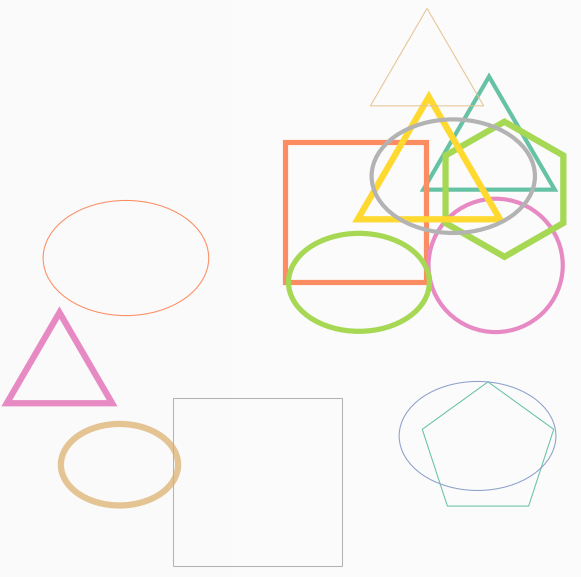[{"shape": "triangle", "thickness": 2, "radius": 0.65, "center": [0.841, 0.736]}, {"shape": "pentagon", "thickness": 0.5, "radius": 0.59, "center": [0.84, 0.219]}, {"shape": "square", "thickness": 2.5, "radius": 0.61, "center": [0.612, 0.632]}, {"shape": "oval", "thickness": 0.5, "radius": 0.71, "center": [0.217, 0.552]}, {"shape": "oval", "thickness": 0.5, "radius": 0.67, "center": [0.822, 0.244]}, {"shape": "triangle", "thickness": 3, "radius": 0.52, "center": [0.102, 0.353]}, {"shape": "circle", "thickness": 2, "radius": 0.58, "center": [0.853, 0.54]}, {"shape": "oval", "thickness": 2.5, "radius": 0.61, "center": [0.618, 0.51]}, {"shape": "hexagon", "thickness": 3, "radius": 0.58, "center": [0.868, 0.671]}, {"shape": "triangle", "thickness": 3, "radius": 0.71, "center": [0.738, 0.69]}, {"shape": "triangle", "thickness": 0.5, "radius": 0.56, "center": [0.735, 0.872]}, {"shape": "oval", "thickness": 3, "radius": 0.5, "center": [0.206, 0.194]}, {"shape": "square", "thickness": 0.5, "radius": 0.73, "center": [0.443, 0.164]}, {"shape": "oval", "thickness": 2, "radius": 0.7, "center": [0.78, 0.694]}]